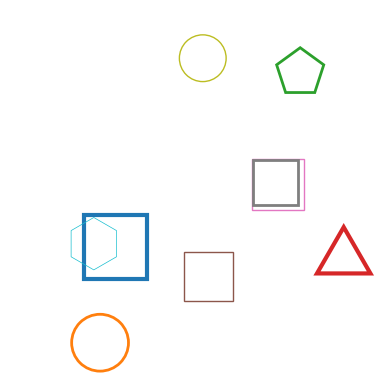[{"shape": "square", "thickness": 3, "radius": 0.41, "center": [0.3, 0.358]}, {"shape": "circle", "thickness": 2, "radius": 0.37, "center": [0.26, 0.11]}, {"shape": "pentagon", "thickness": 2, "radius": 0.32, "center": [0.78, 0.812]}, {"shape": "triangle", "thickness": 3, "radius": 0.4, "center": [0.893, 0.33]}, {"shape": "square", "thickness": 1, "radius": 0.32, "center": [0.542, 0.282]}, {"shape": "square", "thickness": 1, "radius": 0.34, "center": [0.723, 0.52]}, {"shape": "square", "thickness": 2, "radius": 0.29, "center": [0.716, 0.526]}, {"shape": "circle", "thickness": 1, "radius": 0.3, "center": [0.527, 0.849]}, {"shape": "hexagon", "thickness": 0.5, "radius": 0.34, "center": [0.244, 0.367]}]